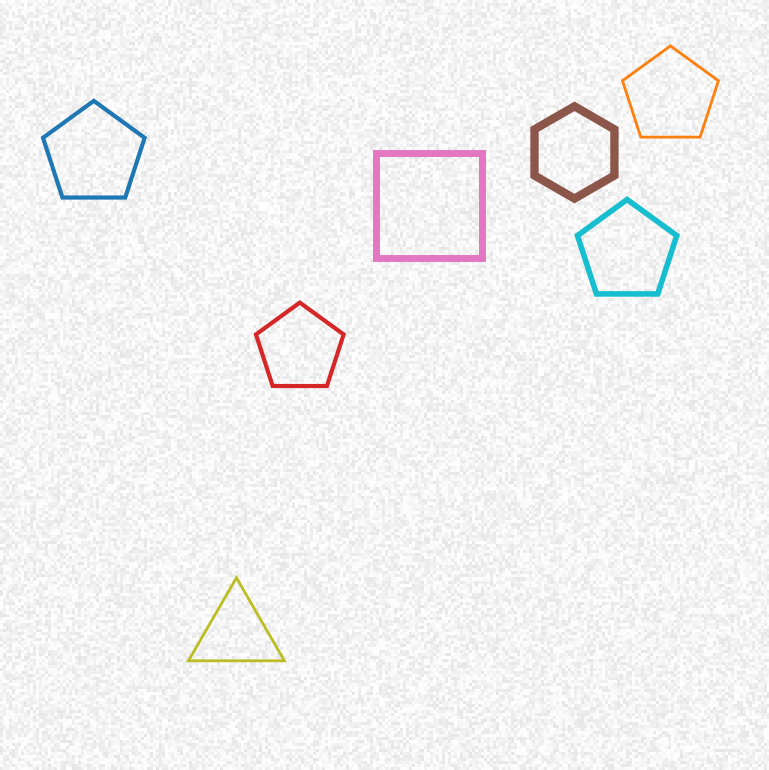[{"shape": "pentagon", "thickness": 1.5, "radius": 0.35, "center": [0.122, 0.8]}, {"shape": "pentagon", "thickness": 1, "radius": 0.33, "center": [0.871, 0.875]}, {"shape": "pentagon", "thickness": 1.5, "radius": 0.3, "center": [0.389, 0.547]}, {"shape": "hexagon", "thickness": 3, "radius": 0.3, "center": [0.746, 0.802]}, {"shape": "square", "thickness": 2.5, "radius": 0.34, "center": [0.557, 0.733]}, {"shape": "triangle", "thickness": 1, "radius": 0.36, "center": [0.307, 0.178]}, {"shape": "pentagon", "thickness": 2, "radius": 0.34, "center": [0.814, 0.673]}]